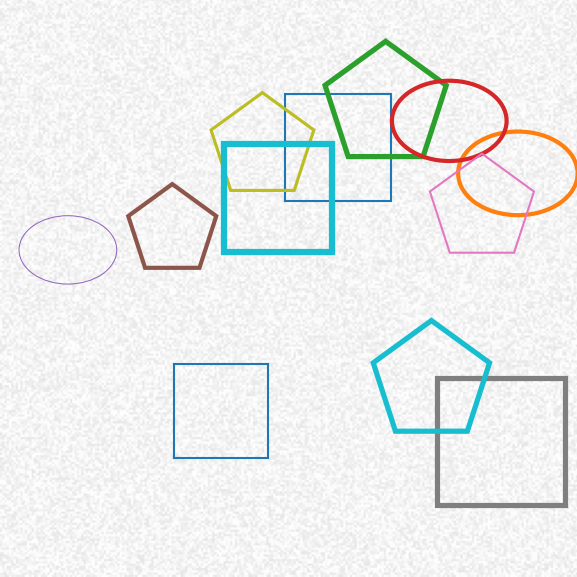[{"shape": "square", "thickness": 1, "radius": 0.41, "center": [0.383, 0.287]}, {"shape": "square", "thickness": 1, "radius": 0.46, "center": [0.585, 0.744]}, {"shape": "oval", "thickness": 2, "radius": 0.52, "center": [0.897, 0.699]}, {"shape": "pentagon", "thickness": 2.5, "radius": 0.55, "center": [0.668, 0.817]}, {"shape": "oval", "thickness": 2, "radius": 0.5, "center": [0.778, 0.79]}, {"shape": "oval", "thickness": 0.5, "radius": 0.42, "center": [0.118, 0.566]}, {"shape": "pentagon", "thickness": 2, "radius": 0.4, "center": [0.298, 0.6]}, {"shape": "pentagon", "thickness": 1, "radius": 0.47, "center": [0.835, 0.638]}, {"shape": "square", "thickness": 2.5, "radius": 0.55, "center": [0.867, 0.235]}, {"shape": "pentagon", "thickness": 1.5, "radius": 0.47, "center": [0.454, 0.745]}, {"shape": "square", "thickness": 3, "radius": 0.47, "center": [0.482, 0.656]}, {"shape": "pentagon", "thickness": 2.5, "radius": 0.53, "center": [0.747, 0.338]}]